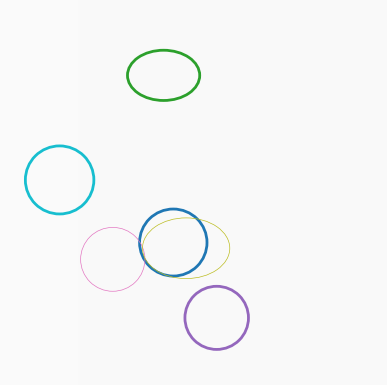[{"shape": "circle", "thickness": 2, "radius": 0.44, "center": [0.447, 0.37]}, {"shape": "oval", "thickness": 2, "radius": 0.47, "center": [0.422, 0.804]}, {"shape": "circle", "thickness": 2, "radius": 0.41, "center": [0.559, 0.174]}, {"shape": "circle", "thickness": 0.5, "radius": 0.41, "center": [0.291, 0.326]}, {"shape": "oval", "thickness": 0.5, "radius": 0.56, "center": [0.48, 0.355]}, {"shape": "circle", "thickness": 2, "radius": 0.44, "center": [0.154, 0.533]}]